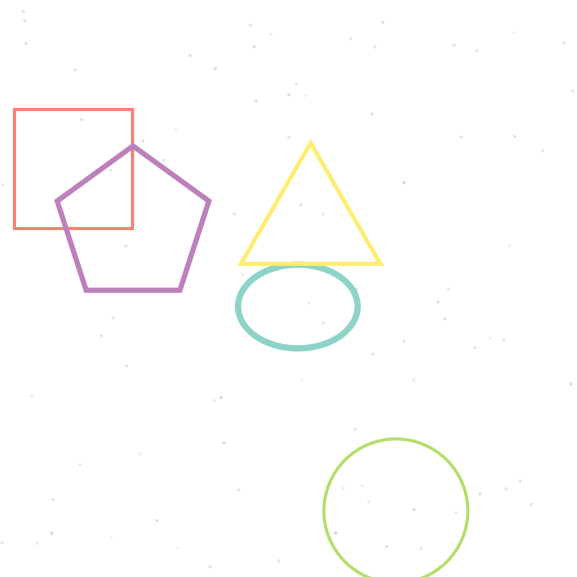[{"shape": "oval", "thickness": 3, "radius": 0.52, "center": [0.516, 0.468]}, {"shape": "square", "thickness": 1.5, "radius": 0.51, "center": [0.127, 0.708]}, {"shape": "circle", "thickness": 1.5, "radius": 0.62, "center": [0.686, 0.114]}, {"shape": "pentagon", "thickness": 2.5, "radius": 0.69, "center": [0.23, 0.608]}, {"shape": "triangle", "thickness": 2, "radius": 0.7, "center": [0.538, 0.612]}]